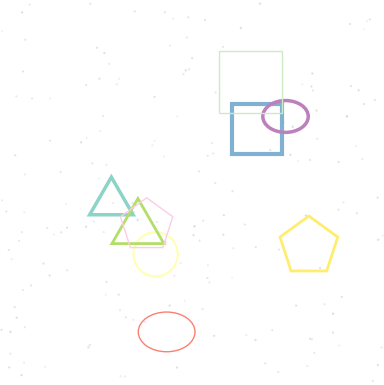[{"shape": "triangle", "thickness": 2.5, "radius": 0.33, "center": [0.289, 0.475]}, {"shape": "circle", "thickness": 1.5, "radius": 0.29, "center": [0.404, 0.34]}, {"shape": "oval", "thickness": 1, "radius": 0.37, "center": [0.433, 0.138]}, {"shape": "square", "thickness": 3, "radius": 0.33, "center": [0.667, 0.665]}, {"shape": "triangle", "thickness": 2, "radius": 0.39, "center": [0.358, 0.406]}, {"shape": "pentagon", "thickness": 1, "radius": 0.36, "center": [0.381, 0.415]}, {"shape": "oval", "thickness": 2.5, "radius": 0.3, "center": [0.742, 0.697]}, {"shape": "square", "thickness": 1, "radius": 0.41, "center": [0.652, 0.787]}, {"shape": "pentagon", "thickness": 2, "radius": 0.39, "center": [0.802, 0.36]}]